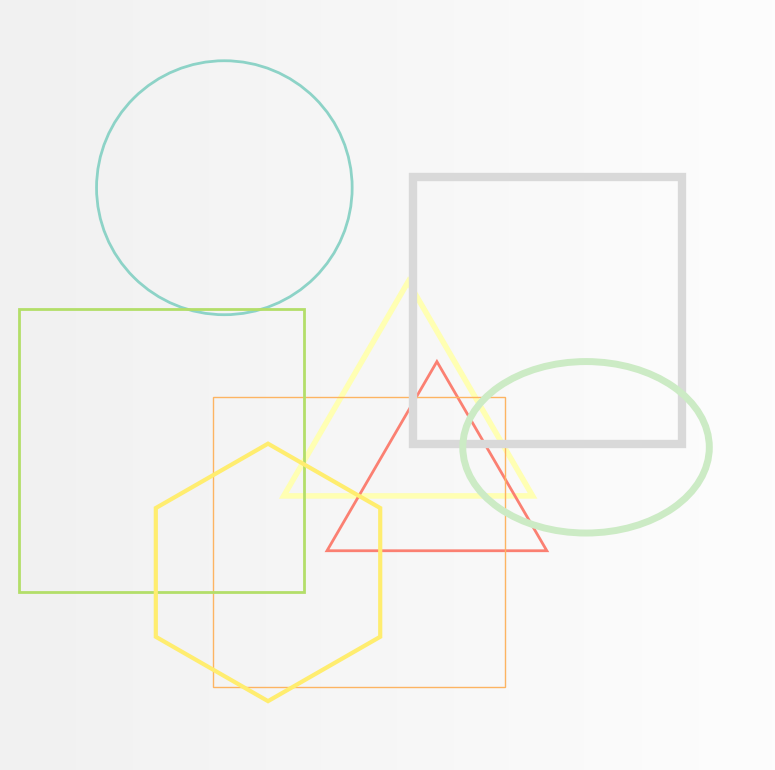[{"shape": "circle", "thickness": 1, "radius": 0.82, "center": [0.289, 0.756]}, {"shape": "triangle", "thickness": 2, "radius": 0.93, "center": [0.527, 0.449]}, {"shape": "triangle", "thickness": 1, "radius": 0.82, "center": [0.564, 0.367]}, {"shape": "square", "thickness": 0.5, "radius": 0.94, "center": [0.464, 0.296]}, {"shape": "square", "thickness": 1, "radius": 0.92, "center": [0.208, 0.414]}, {"shape": "square", "thickness": 3, "radius": 0.87, "center": [0.707, 0.597]}, {"shape": "oval", "thickness": 2.5, "radius": 0.8, "center": [0.756, 0.419]}, {"shape": "hexagon", "thickness": 1.5, "radius": 0.84, "center": [0.346, 0.257]}]